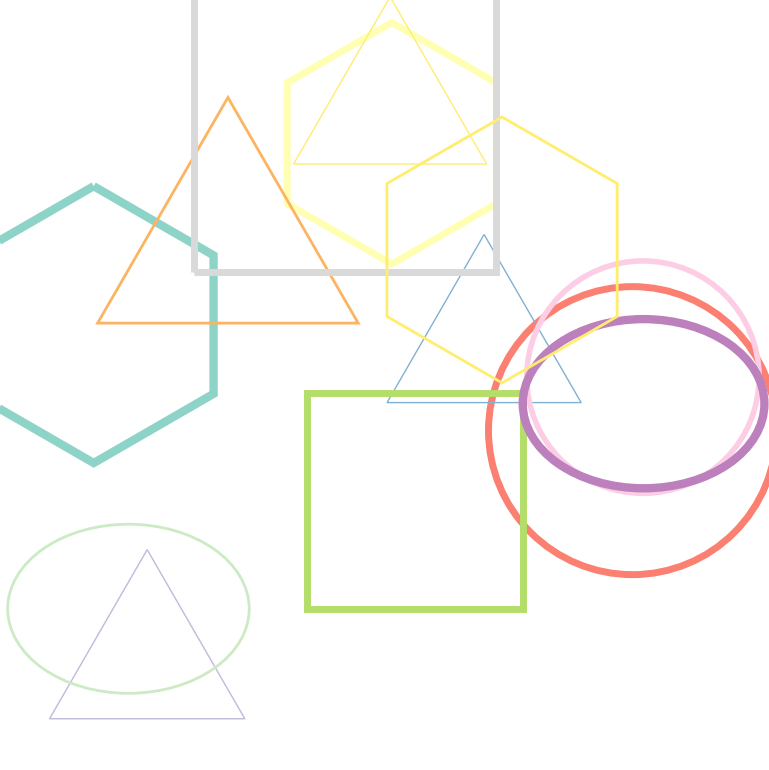[{"shape": "hexagon", "thickness": 3, "radius": 0.9, "center": [0.122, 0.578]}, {"shape": "hexagon", "thickness": 2.5, "radius": 0.78, "center": [0.509, 0.814]}, {"shape": "triangle", "thickness": 0.5, "radius": 0.73, "center": [0.191, 0.14]}, {"shape": "circle", "thickness": 2.5, "radius": 0.94, "center": [0.821, 0.441]}, {"shape": "triangle", "thickness": 0.5, "radius": 0.73, "center": [0.629, 0.55]}, {"shape": "triangle", "thickness": 1, "radius": 0.98, "center": [0.296, 0.678]}, {"shape": "square", "thickness": 2.5, "radius": 0.7, "center": [0.539, 0.35]}, {"shape": "circle", "thickness": 2, "radius": 0.75, "center": [0.835, 0.51]}, {"shape": "square", "thickness": 2.5, "radius": 0.98, "center": [0.448, 0.843]}, {"shape": "oval", "thickness": 3, "radius": 0.78, "center": [0.836, 0.476]}, {"shape": "oval", "thickness": 1, "radius": 0.78, "center": [0.167, 0.209]}, {"shape": "hexagon", "thickness": 1, "radius": 0.86, "center": [0.652, 0.675]}, {"shape": "triangle", "thickness": 0.5, "radius": 0.72, "center": [0.507, 0.859]}]